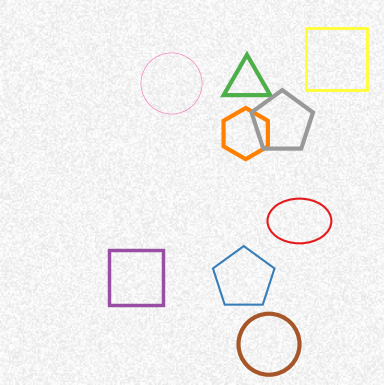[{"shape": "oval", "thickness": 1.5, "radius": 0.41, "center": [0.778, 0.426]}, {"shape": "pentagon", "thickness": 1.5, "radius": 0.42, "center": [0.633, 0.277]}, {"shape": "triangle", "thickness": 3, "radius": 0.35, "center": [0.641, 0.788]}, {"shape": "square", "thickness": 2.5, "radius": 0.35, "center": [0.353, 0.279]}, {"shape": "hexagon", "thickness": 3, "radius": 0.33, "center": [0.638, 0.653]}, {"shape": "square", "thickness": 2, "radius": 0.4, "center": [0.875, 0.847]}, {"shape": "circle", "thickness": 3, "radius": 0.4, "center": [0.699, 0.106]}, {"shape": "circle", "thickness": 0.5, "radius": 0.4, "center": [0.446, 0.783]}, {"shape": "pentagon", "thickness": 3, "radius": 0.42, "center": [0.733, 0.682]}]